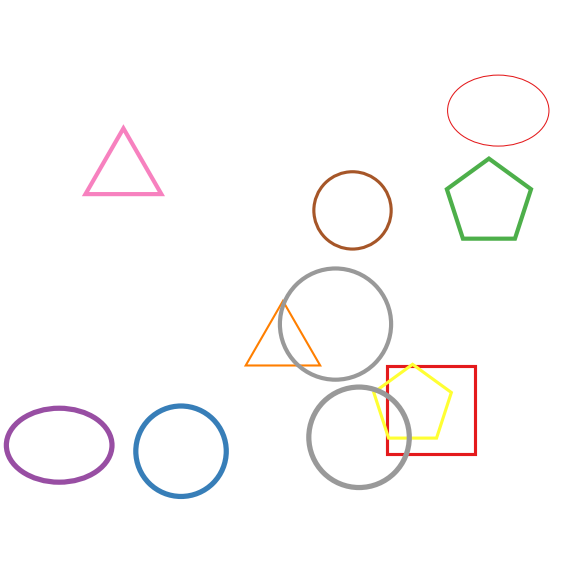[{"shape": "oval", "thickness": 0.5, "radius": 0.44, "center": [0.863, 0.808]}, {"shape": "square", "thickness": 1.5, "radius": 0.38, "center": [0.747, 0.289]}, {"shape": "circle", "thickness": 2.5, "radius": 0.39, "center": [0.313, 0.218]}, {"shape": "pentagon", "thickness": 2, "radius": 0.38, "center": [0.847, 0.648]}, {"shape": "oval", "thickness": 2.5, "radius": 0.46, "center": [0.102, 0.228]}, {"shape": "triangle", "thickness": 1, "radius": 0.37, "center": [0.49, 0.403]}, {"shape": "pentagon", "thickness": 1.5, "radius": 0.35, "center": [0.714, 0.298]}, {"shape": "circle", "thickness": 1.5, "radius": 0.33, "center": [0.61, 0.635]}, {"shape": "triangle", "thickness": 2, "radius": 0.38, "center": [0.214, 0.701]}, {"shape": "circle", "thickness": 2, "radius": 0.48, "center": [0.581, 0.438]}, {"shape": "circle", "thickness": 2.5, "radius": 0.43, "center": [0.622, 0.242]}]